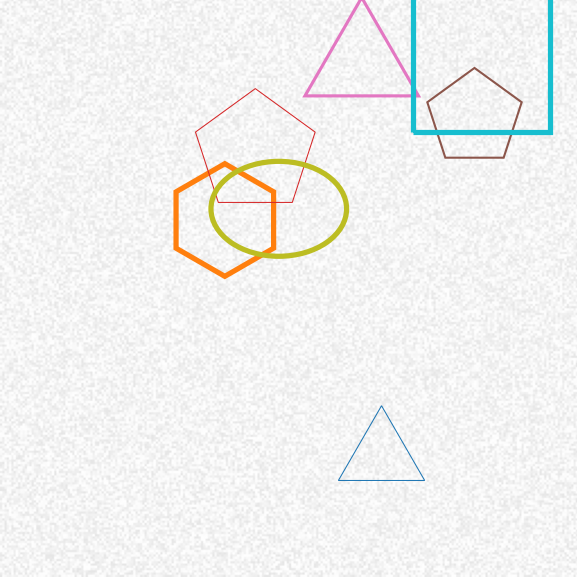[{"shape": "triangle", "thickness": 0.5, "radius": 0.43, "center": [0.661, 0.21]}, {"shape": "hexagon", "thickness": 2.5, "radius": 0.49, "center": [0.389, 0.618]}, {"shape": "pentagon", "thickness": 0.5, "radius": 0.54, "center": [0.442, 0.737]}, {"shape": "pentagon", "thickness": 1, "radius": 0.43, "center": [0.822, 0.796]}, {"shape": "triangle", "thickness": 1.5, "radius": 0.57, "center": [0.626, 0.89]}, {"shape": "oval", "thickness": 2.5, "radius": 0.59, "center": [0.483, 0.638]}, {"shape": "square", "thickness": 2.5, "radius": 0.59, "center": [0.834, 0.888]}]